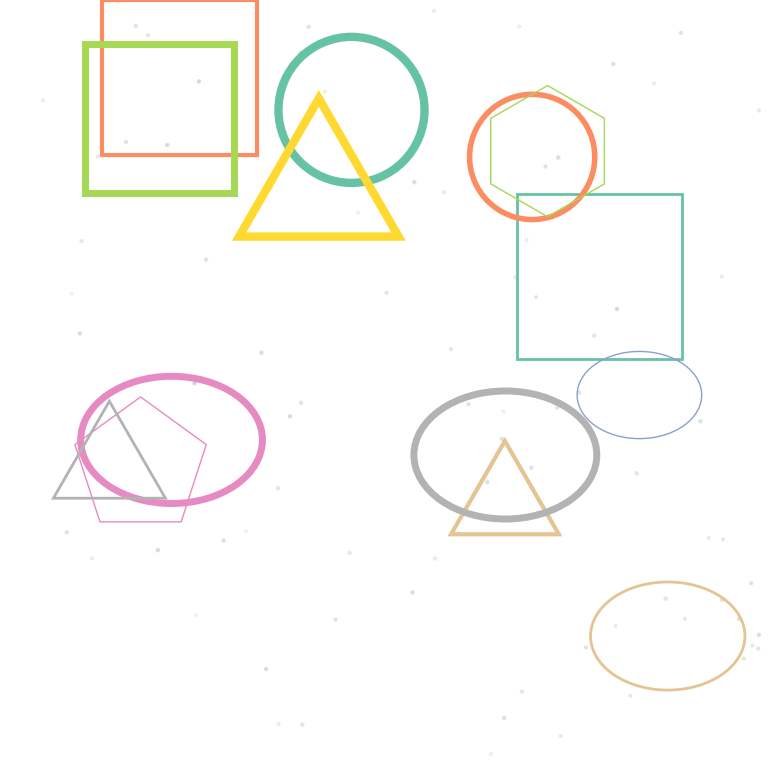[{"shape": "circle", "thickness": 3, "radius": 0.47, "center": [0.457, 0.857]}, {"shape": "square", "thickness": 1, "radius": 0.53, "center": [0.778, 0.641]}, {"shape": "square", "thickness": 1.5, "radius": 0.5, "center": [0.234, 0.9]}, {"shape": "circle", "thickness": 2, "radius": 0.41, "center": [0.691, 0.796]}, {"shape": "oval", "thickness": 0.5, "radius": 0.4, "center": [0.83, 0.487]}, {"shape": "pentagon", "thickness": 0.5, "radius": 0.45, "center": [0.183, 0.395]}, {"shape": "oval", "thickness": 2.5, "radius": 0.59, "center": [0.223, 0.429]}, {"shape": "square", "thickness": 2.5, "radius": 0.48, "center": [0.207, 0.846]}, {"shape": "hexagon", "thickness": 0.5, "radius": 0.43, "center": [0.711, 0.804]}, {"shape": "triangle", "thickness": 3, "radius": 0.6, "center": [0.414, 0.753]}, {"shape": "oval", "thickness": 1, "radius": 0.5, "center": [0.867, 0.174]}, {"shape": "triangle", "thickness": 1.5, "radius": 0.4, "center": [0.656, 0.347]}, {"shape": "triangle", "thickness": 1, "radius": 0.42, "center": [0.142, 0.395]}, {"shape": "oval", "thickness": 2.5, "radius": 0.59, "center": [0.656, 0.409]}]